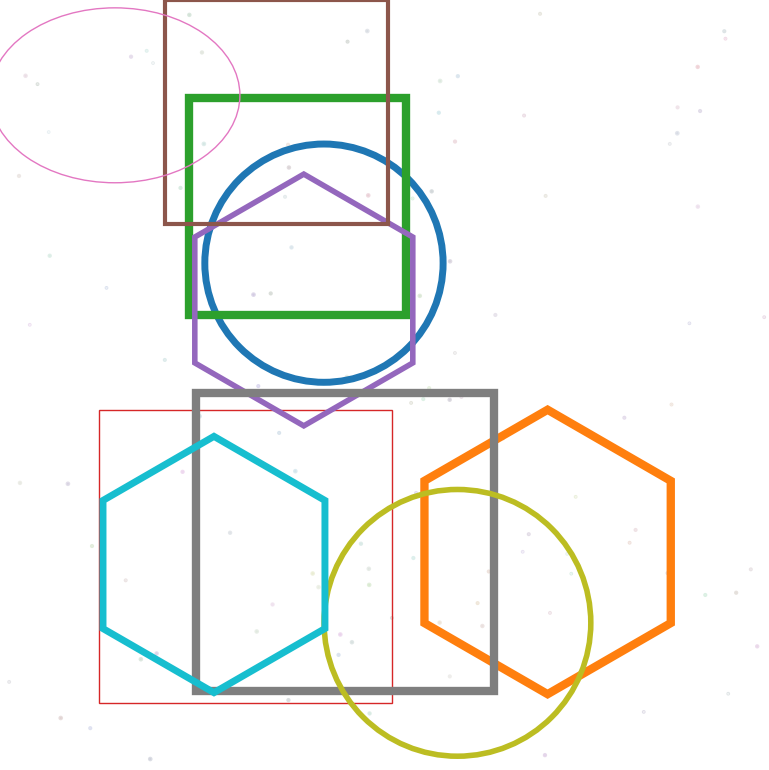[{"shape": "circle", "thickness": 2.5, "radius": 0.77, "center": [0.421, 0.658]}, {"shape": "hexagon", "thickness": 3, "radius": 0.92, "center": [0.711, 0.283]}, {"shape": "square", "thickness": 3, "radius": 0.71, "center": [0.386, 0.732]}, {"shape": "square", "thickness": 0.5, "radius": 0.95, "center": [0.319, 0.277]}, {"shape": "hexagon", "thickness": 2, "radius": 0.82, "center": [0.395, 0.61]}, {"shape": "square", "thickness": 1.5, "radius": 0.73, "center": [0.359, 0.854]}, {"shape": "oval", "thickness": 0.5, "radius": 0.81, "center": [0.149, 0.876]}, {"shape": "square", "thickness": 3, "radius": 0.97, "center": [0.448, 0.296]}, {"shape": "circle", "thickness": 2, "radius": 0.87, "center": [0.594, 0.191]}, {"shape": "hexagon", "thickness": 2.5, "radius": 0.83, "center": [0.278, 0.267]}]